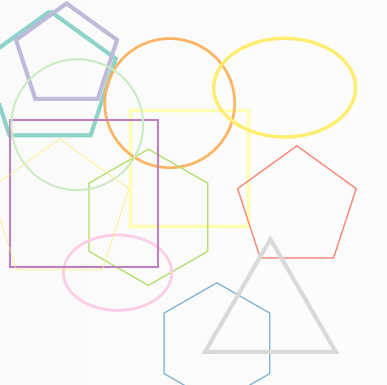[{"shape": "pentagon", "thickness": 3, "radius": 0.89, "center": [0.129, 0.793]}, {"shape": "square", "thickness": 2.5, "radius": 0.76, "center": [0.488, 0.564]}, {"shape": "pentagon", "thickness": 3, "radius": 0.69, "center": [0.172, 0.854]}, {"shape": "pentagon", "thickness": 1, "radius": 0.8, "center": [0.766, 0.46]}, {"shape": "hexagon", "thickness": 1, "radius": 0.79, "center": [0.56, 0.108]}, {"shape": "circle", "thickness": 2, "radius": 0.84, "center": [0.438, 0.732]}, {"shape": "hexagon", "thickness": 1, "radius": 0.88, "center": [0.383, 0.436]}, {"shape": "oval", "thickness": 2, "radius": 0.7, "center": [0.303, 0.292]}, {"shape": "triangle", "thickness": 3, "radius": 0.98, "center": [0.698, 0.183]}, {"shape": "square", "thickness": 1.5, "radius": 0.96, "center": [0.217, 0.498]}, {"shape": "circle", "thickness": 1.5, "radius": 0.85, "center": [0.199, 0.676]}, {"shape": "oval", "thickness": 2.5, "radius": 0.92, "center": [0.735, 0.772]}, {"shape": "pentagon", "thickness": 0.5, "radius": 0.94, "center": [0.154, 0.451]}]